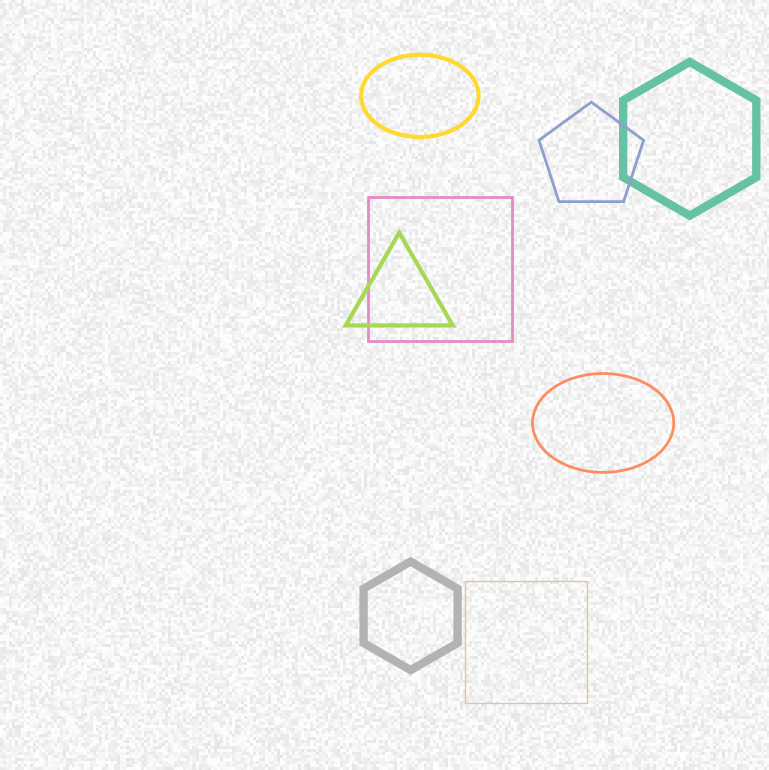[{"shape": "hexagon", "thickness": 3, "radius": 0.5, "center": [0.896, 0.82]}, {"shape": "oval", "thickness": 1, "radius": 0.46, "center": [0.783, 0.451]}, {"shape": "pentagon", "thickness": 1, "radius": 0.36, "center": [0.768, 0.796]}, {"shape": "square", "thickness": 1, "radius": 0.47, "center": [0.571, 0.65]}, {"shape": "triangle", "thickness": 1.5, "radius": 0.4, "center": [0.518, 0.617]}, {"shape": "oval", "thickness": 1.5, "radius": 0.38, "center": [0.545, 0.876]}, {"shape": "square", "thickness": 0.5, "radius": 0.4, "center": [0.683, 0.166]}, {"shape": "hexagon", "thickness": 3, "radius": 0.35, "center": [0.533, 0.2]}]